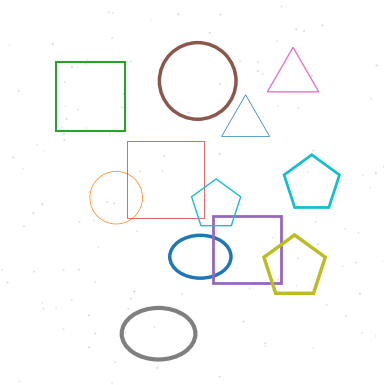[{"shape": "triangle", "thickness": 0.5, "radius": 0.36, "center": [0.638, 0.682]}, {"shape": "oval", "thickness": 2.5, "radius": 0.4, "center": [0.52, 0.333]}, {"shape": "circle", "thickness": 0.5, "radius": 0.34, "center": [0.302, 0.487]}, {"shape": "square", "thickness": 1.5, "radius": 0.45, "center": [0.235, 0.749]}, {"shape": "square", "thickness": 0.5, "radius": 0.5, "center": [0.429, 0.533]}, {"shape": "square", "thickness": 2, "radius": 0.44, "center": [0.641, 0.352]}, {"shape": "circle", "thickness": 2.5, "radius": 0.5, "center": [0.514, 0.79]}, {"shape": "triangle", "thickness": 1, "radius": 0.39, "center": [0.761, 0.8]}, {"shape": "oval", "thickness": 3, "radius": 0.48, "center": [0.412, 0.133]}, {"shape": "pentagon", "thickness": 2.5, "radius": 0.42, "center": [0.765, 0.306]}, {"shape": "pentagon", "thickness": 1, "radius": 0.34, "center": [0.561, 0.468]}, {"shape": "pentagon", "thickness": 2, "radius": 0.38, "center": [0.81, 0.522]}]